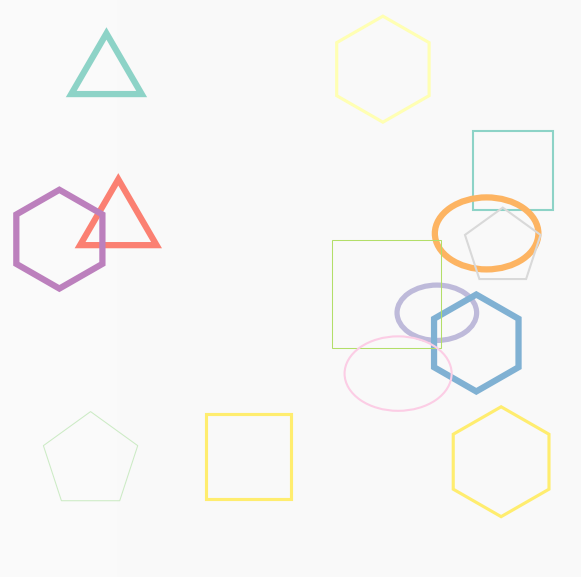[{"shape": "square", "thickness": 1, "radius": 0.34, "center": [0.882, 0.704]}, {"shape": "triangle", "thickness": 3, "radius": 0.35, "center": [0.183, 0.871]}, {"shape": "hexagon", "thickness": 1.5, "radius": 0.46, "center": [0.659, 0.879]}, {"shape": "oval", "thickness": 2.5, "radius": 0.34, "center": [0.752, 0.458]}, {"shape": "triangle", "thickness": 3, "radius": 0.38, "center": [0.204, 0.613]}, {"shape": "hexagon", "thickness": 3, "radius": 0.42, "center": [0.819, 0.405]}, {"shape": "oval", "thickness": 3, "radius": 0.45, "center": [0.837, 0.595]}, {"shape": "square", "thickness": 0.5, "radius": 0.47, "center": [0.665, 0.49]}, {"shape": "oval", "thickness": 1, "radius": 0.46, "center": [0.685, 0.352]}, {"shape": "pentagon", "thickness": 1, "radius": 0.34, "center": [0.865, 0.571]}, {"shape": "hexagon", "thickness": 3, "radius": 0.43, "center": [0.102, 0.585]}, {"shape": "pentagon", "thickness": 0.5, "radius": 0.43, "center": [0.156, 0.201]}, {"shape": "hexagon", "thickness": 1.5, "radius": 0.48, "center": [0.862, 0.2]}, {"shape": "square", "thickness": 1.5, "radius": 0.37, "center": [0.427, 0.209]}]